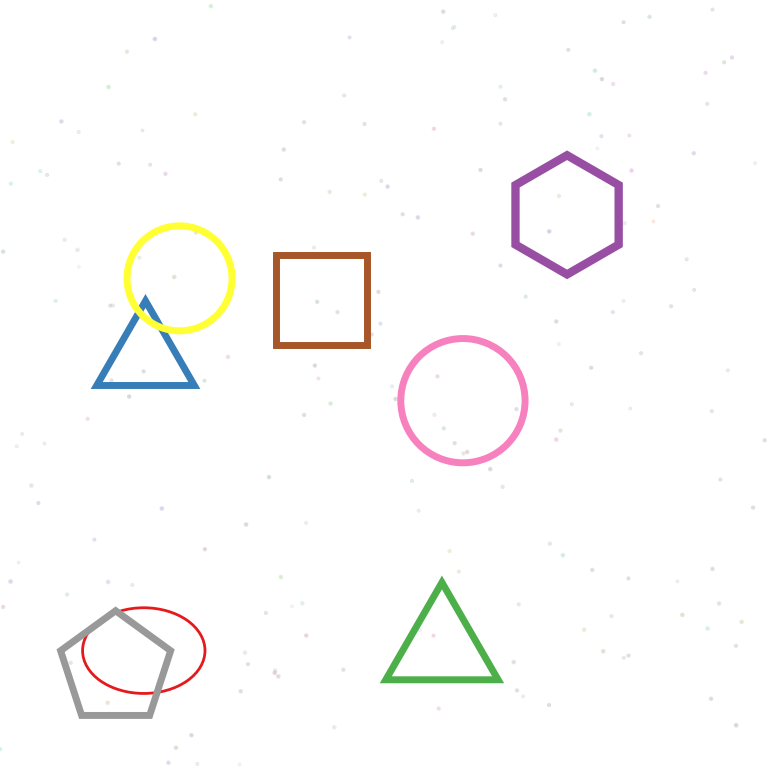[{"shape": "oval", "thickness": 1, "radius": 0.4, "center": [0.187, 0.155]}, {"shape": "triangle", "thickness": 2.5, "radius": 0.37, "center": [0.189, 0.536]}, {"shape": "triangle", "thickness": 2.5, "radius": 0.42, "center": [0.574, 0.159]}, {"shape": "hexagon", "thickness": 3, "radius": 0.39, "center": [0.736, 0.721]}, {"shape": "circle", "thickness": 2.5, "radius": 0.34, "center": [0.233, 0.638]}, {"shape": "square", "thickness": 2.5, "radius": 0.29, "center": [0.418, 0.61]}, {"shape": "circle", "thickness": 2.5, "radius": 0.4, "center": [0.601, 0.48]}, {"shape": "pentagon", "thickness": 2.5, "radius": 0.38, "center": [0.15, 0.132]}]